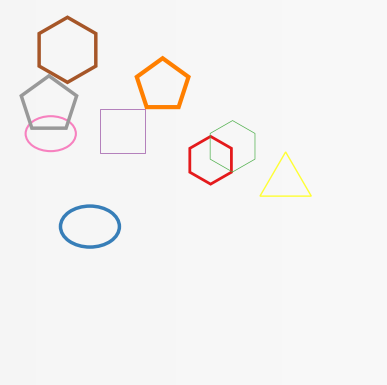[{"shape": "hexagon", "thickness": 2, "radius": 0.31, "center": [0.544, 0.584]}, {"shape": "oval", "thickness": 2.5, "radius": 0.38, "center": [0.232, 0.412]}, {"shape": "hexagon", "thickness": 0.5, "radius": 0.33, "center": [0.6, 0.62]}, {"shape": "square", "thickness": 0.5, "radius": 0.29, "center": [0.315, 0.66]}, {"shape": "pentagon", "thickness": 3, "radius": 0.35, "center": [0.42, 0.779]}, {"shape": "triangle", "thickness": 1, "radius": 0.38, "center": [0.737, 0.529]}, {"shape": "hexagon", "thickness": 2.5, "radius": 0.42, "center": [0.174, 0.871]}, {"shape": "oval", "thickness": 1.5, "radius": 0.32, "center": [0.131, 0.653]}, {"shape": "pentagon", "thickness": 2.5, "radius": 0.38, "center": [0.126, 0.728]}]